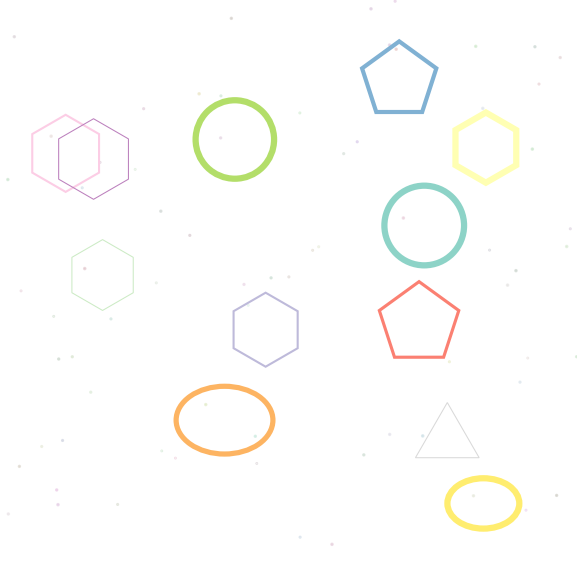[{"shape": "circle", "thickness": 3, "radius": 0.34, "center": [0.735, 0.609]}, {"shape": "hexagon", "thickness": 3, "radius": 0.3, "center": [0.841, 0.744]}, {"shape": "hexagon", "thickness": 1, "radius": 0.32, "center": [0.46, 0.428]}, {"shape": "pentagon", "thickness": 1.5, "radius": 0.36, "center": [0.726, 0.439]}, {"shape": "pentagon", "thickness": 2, "radius": 0.34, "center": [0.691, 0.86]}, {"shape": "oval", "thickness": 2.5, "radius": 0.42, "center": [0.389, 0.272]}, {"shape": "circle", "thickness": 3, "radius": 0.34, "center": [0.407, 0.758]}, {"shape": "hexagon", "thickness": 1, "radius": 0.33, "center": [0.114, 0.734]}, {"shape": "triangle", "thickness": 0.5, "radius": 0.32, "center": [0.775, 0.238]}, {"shape": "hexagon", "thickness": 0.5, "radius": 0.35, "center": [0.162, 0.724]}, {"shape": "hexagon", "thickness": 0.5, "radius": 0.31, "center": [0.178, 0.523]}, {"shape": "oval", "thickness": 3, "radius": 0.31, "center": [0.837, 0.127]}]